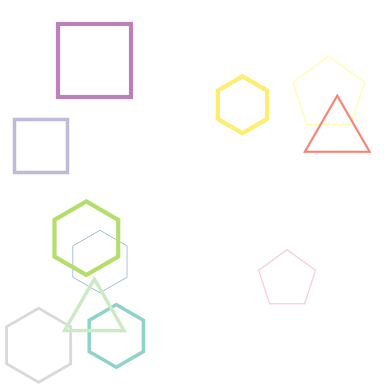[{"shape": "hexagon", "thickness": 2.5, "radius": 0.41, "center": [0.302, 0.127]}, {"shape": "pentagon", "thickness": 1, "radius": 0.49, "center": [0.854, 0.756]}, {"shape": "square", "thickness": 2.5, "radius": 0.34, "center": [0.106, 0.621]}, {"shape": "triangle", "thickness": 1.5, "radius": 0.49, "center": [0.876, 0.654]}, {"shape": "hexagon", "thickness": 0.5, "radius": 0.41, "center": [0.26, 0.321]}, {"shape": "hexagon", "thickness": 3, "radius": 0.48, "center": [0.224, 0.381]}, {"shape": "pentagon", "thickness": 1, "radius": 0.39, "center": [0.746, 0.274]}, {"shape": "hexagon", "thickness": 2, "radius": 0.48, "center": [0.1, 0.103]}, {"shape": "square", "thickness": 3, "radius": 0.48, "center": [0.244, 0.843]}, {"shape": "triangle", "thickness": 2.5, "radius": 0.45, "center": [0.245, 0.186]}, {"shape": "hexagon", "thickness": 3, "radius": 0.37, "center": [0.63, 0.728]}]